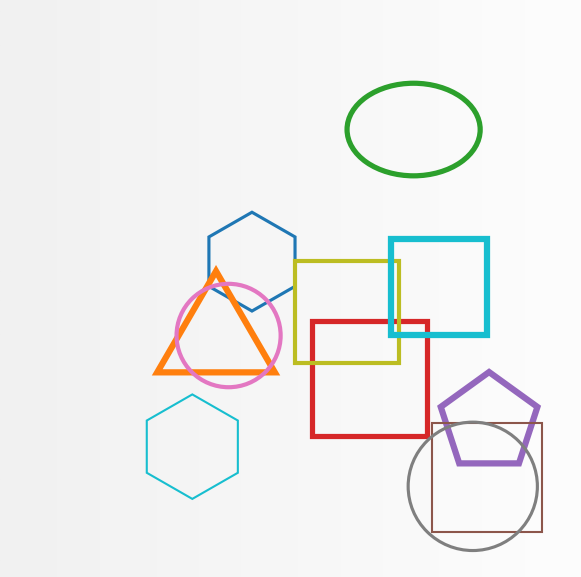[{"shape": "hexagon", "thickness": 1.5, "radius": 0.43, "center": [0.434, 0.546]}, {"shape": "triangle", "thickness": 3, "radius": 0.58, "center": [0.372, 0.413]}, {"shape": "oval", "thickness": 2.5, "radius": 0.57, "center": [0.712, 0.775]}, {"shape": "square", "thickness": 2.5, "radius": 0.5, "center": [0.636, 0.344]}, {"shape": "pentagon", "thickness": 3, "radius": 0.44, "center": [0.841, 0.267]}, {"shape": "square", "thickness": 1, "radius": 0.47, "center": [0.838, 0.173]}, {"shape": "circle", "thickness": 2, "radius": 0.45, "center": [0.393, 0.418]}, {"shape": "circle", "thickness": 1.5, "radius": 0.56, "center": [0.813, 0.157]}, {"shape": "square", "thickness": 2, "radius": 0.44, "center": [0.597, 0.459]}, {"shape": "square", "thickness": 3, "radius": 0.41, "center": [0.756, 0.502]}, {"shape": "hexagon", "thickness": 1, "radius": 0.45, "center": [0.331, 0.226]}]